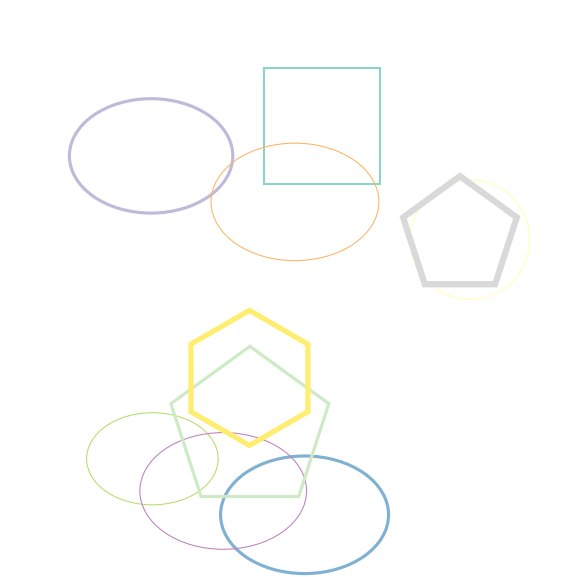[{"shape": "square", "thickness": 1, "radius": 0.5, "center": [0.558, 0.781]}, {"shape": "circle", "thickness": 0.5, "radius": 0.52, "center": [0.814, 0.584]}, {"shape": "oval", "thickness": 1.5, "radius": 0.71, "center": [0.262, 0.729]}, {"shape": "oval", "thickness": 1.5, "radius": 0.73, "center": [0.527, 0.108]}, {"shape": "oval", "thickness": 0.5, "radius": 0.73, "center": [0.511, 0.649]}, {"shape": "oval", "thickness": 0.5, "radius": 0.57, "center": [0.264, 0.205]}, {"shape": "pentagon", "thickness": 3, "radius": 0.52, "center": [0.796, 0.591]}, {"shape": "oval", "thickness": 0.5, "radius": 0.72, "center": [0.386, 0.149]}, {"shape": "pentagon", "thickness": 1.5, "radius": 0.72, "center": [0.433, 0.256]}, {"shape": "hexagon", "thickness": 2.5, "radius": 0.58, "center": [0.432, 0.345]}]